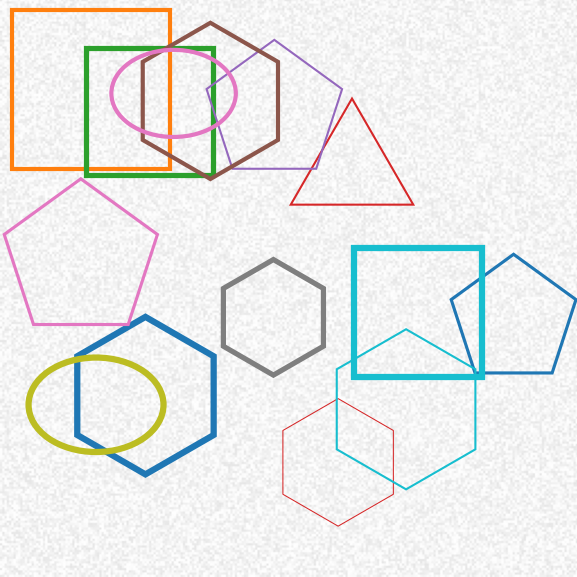[{"shape": "pentagon", "thickness": 1.5, "radius": 0.57, "center": [0.889, 0.445]}, {"shape": "hexagon", "thickness": 3, "radius": 0.68, "center": [0.252, 0.314]}, {"shape": "square", "thickness": 2, "radius": 0.68, "center": [0.158, 0.844]}, {"shape": "square", "thickness": 2.5, "radius": 0.55, "center": [0.259, 0.806]}, {"shape": "triangle", "thickness": 1, "radius": 0.61, "center": [0.61, 0.706]}, {"shape": "hexagon", "thickness": 0.5, "radius": 0.55, "center": [0.585, 0.198]}, {"shape": "pentagon", "thickness": 1, "radius": 0.62, "center": [0.475, 0.807]}, {"shape": "hexagon", "thickness": 2, "radius": 0.68, "center": [0.364, 0.824]}, {"shape": "pentagon", "thickness": 1.5, "radius": 0.7, "center": [0.14, 0.55]}, {"shape": "oval", "thickness": 2, "radius": 0.54, "center": [0.301, 0.837]}, {"shape": "hexagon", "thickness": 2.5, "radius": 0.5, "center": [0.473, 0.45]}, {"shape": "oval", "thickness": 3, "radius": 0.58, "center": [0.166, 0.298]}, {"shape": "hexagon", "thickness": 1, "radius": 0.69, "center": [0.703, 0.29]}, {"shape": "square", "thickness": 3, "radius": 0.56, "center": [0.724, 0.459]}]